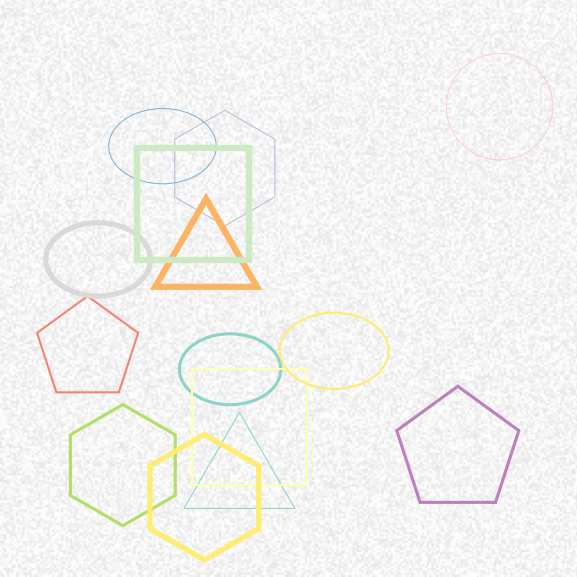[{"shape": "triangle", "thickness": 0.5, "radius": 0.55, "center": [0.415, 0.174]}, {"shape": "oval", "thickness": 1.5, "radius": 0.44, "center": [0.398, 0.36]}, {"shape": "square", "thickness": 1, "radius": 0.5, "center": [0.432, 0.259]}, {"shape": "hexagon", "thickness": 0.5, "radius": 0.5, "center": [0.389, 0.708]}, {"shape": "pentagon", "thickness": 1, "radius": 0.46, "center": [0.152, 0.394]}, {"shape": "oval", "thickness": 0.5, "radius": 0.47, "center": [0.281, 0.746]}, {"shape": "triangle", "thickness": 3, "radius": 0.51, "center": [0.357, 0.553]}, {"shape": "hexagon", "thickness": 1.5, "radius": 0.52, "center": [0.213, 0.194]}, {"shape": "circle", "thickness": 0.5, "radius": 0.46, "center": [0.865, 0.815]}, {"shape": "oval", "thickness": 2.5, "radius": 0.45, "center": [0.17, 0.55]}, {"shape": "pentagon", "thickness": 1.5, "radius": 0.56, "center": [0.793, 0.219]}, {"shape": "square", "thickness": 3, "radius": 0.49, "center": [0.335, 0.645]}, {"shape": "hexagon", "thickness": 2.5, "radius": 0.54, "center": [0.354, 0.138]}, {"shape": "oval", "thickness": 1, "radius": 0.47, "center": [0.579, 0.392]}]